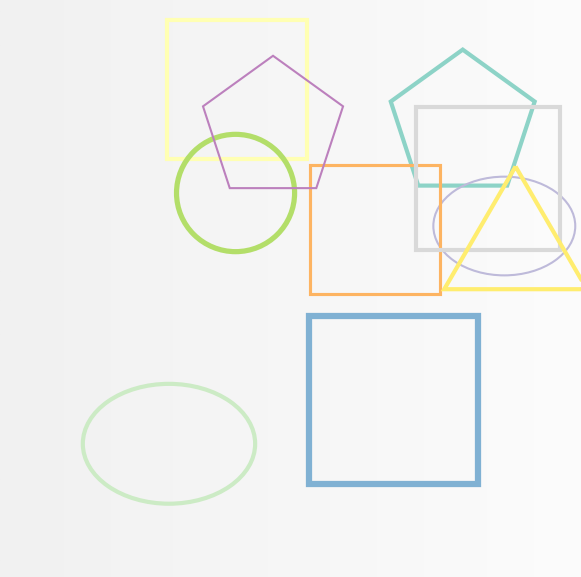[{"shape": "pentagon", "thickness": 2, "radius": 0.65, "center": [0.796, 0.783]}, {"shape": "square", "thickness": 2, "radius": 0.6, "center": [0.408, 0.845]}, {"shape": "oval", "thickness": 1, "radius": 0.61, "center": [0.868, 0.608]}, {"shape": "square", "thickness": 3, "radius": 0.73, "center": [0.677, 0.306]}, {"shape": "square", "thickness": 1.5, "radius": 0.56, "center": [0.645, 0.601]}, {"shape": "circle", "thickness": 2.5, "radius": 0.51, "center": [0.405, 0.665]}, {"shape": "square", "thickness": 2, "radius": 0.62, "center": [0.84, 0.69]}, {"shape": "pentagon", "thickness": 1, "radius": 0.63, "center": [0.47, 0.776]}, {"shape": "oval", "thickness": 2, "radius": 0.74, "center": [0.291, 0.231]}, {"shape": "triangle", "thickness": 2, "radius": 0.71, "center": [0.887, 0.569]}]